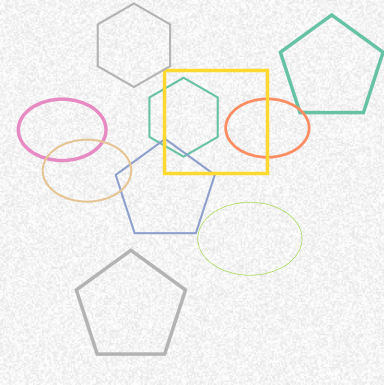[{"shape": "hexagon", "thickness": 1.5, "radius": 0.51, "center": [0.477, 0.696]}, {"shape": "pentagon", "thickness": 2.5, "radius": 0.7, "center": [0.862, 0.821]}, {"shape": "oval", "thickness": 2, "radius": 0.54, "center": [0.695, 0.667]}, {"shape": "pentagon", "thickness": 1.5, "radius": 0.68, "center": [0.429, 0.504]}, {"shape": "oval", "thickness": 2.5, "radius": 0.57, "center": [0.161, 0.663]}, {"shape": "oval", "thickness": 0.5, "radius": 0.68, "center": [0.649, 0.38]}, {"shape": "square", "thickness": 2.5, "radius": 0.67, "center": [0.56, 0.685]}, {"shape": "oval", "thickness": 1.5, "radius": 0.57, "center": [0.226, 0.557]}, {"shape": "hexagon", "thickness": 1.5, "radius": 0.54, "center": [0.348, 0.882]}, {"shape": "pentagon", "thickness": 2.5, "radius": 0.75, "center": [0.34, 0.201]}]